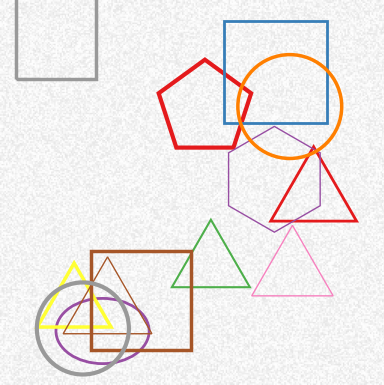[{"shape": "pentagon", "thickness": 3, "radius": 0.63, "center": [0.532, 0.719]}, {"shape": "triangle", "thickness": 2, "radius": 0.64, "center": [0.815, 0.49]}, {"shape": "square", "thickness": 2, "radius": 0.67, "center": [0.715, 0.813]}, {"shape": "triangle", "thickness": 1.5, "radius": 0.58, "center": [0.548, 0.312]}, {"shape": "oval", "thickness": 2, "radius": 0.61, "center": [0.266, 0.14]}, {"shape": "hexagon", "thickness": 1, "radius": 0.69, "center": [0.713, 0.534]}, {"shape": "circle", "thickness": 2.5, "radius": 0.67, "center": [0.753, 0.723]}, {"shape": "triangle", "thickness": 2.5, "radius": 0.55, "center": [0.193, 0.206]}, {"shape": "triangle", "thickness": 1, "radius": 0.67, "center": [0.279, 0.2]}, {"shape": "square", "thickness": 2.5, "radius": 0.64, "center": [0.366, 0.22]}, {"shape": "triangle", "thickness": 1, "radius": 0.61, "center": [0.76, 0.293]}, {"shape": "circle", "thickness": 3, "radius": 0.6, "center": [0.215, 0.147]}, {"shape": "square", "thickness": 2.5, "radius": 0.52, "center": [0.146, 0.9]}]